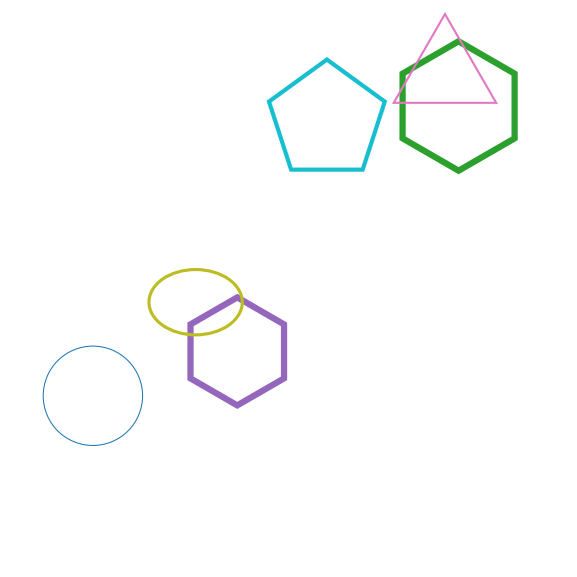[{"shape": "circle", "thickness": 0.5, "radius": 0.43, "center": [0.161, 0.314]}, {"shape": "hexagon", "thickness": 3, "radius": 0.56, "center": [0.794, 0.816]}, {"shape": "hexagon", "thickness": 3, "radius": 0.47, "center": [0.411, 0.391]}, {"shape": "triangle", "thickness": 1, "radius": 0.51, "center": [0.771, 0.872]}, {"shape": "oval", "thickness": 1.5, "radius": 0.4, "center": [0.339, 0.476]}, {"shape": "pentagon", "thickness": 2, "radius": 0.53, "center": [0.566, 0.791]}]